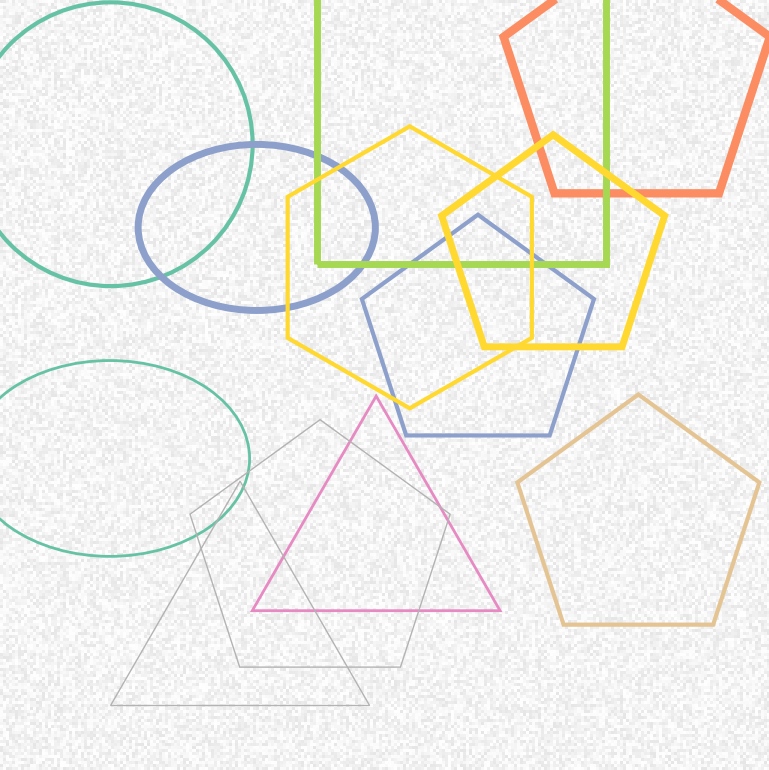[{"shape": "circle", "thickness": 1.5, "radius": 0.92, "center": [0.144, 0.813]}, {"shape": "oval", "thickness": 1, "radius": 0.91, "center": [0.142, 0.405]}, {"shape": "pentagon", "thickness": 3, "radius": 0.91, "center": [0.827, 0.896]}, {"shape": "oval", "thickness": 2.5, "radius": 0.77, "center": [0.333, 0.705]}, {"shape": "pentagon", "thickness": 1.5, "radius": 0.79, "center": [0.621, 0.563]}, {"shape": "triangle", "thickness": 1, "radius": 0.93, "center": [0.489, 0.3]}, {"shape": "square", "thickness": 2.5, "radius": 0.94, "center": [0.6, 0.845]}, {"shape": "hexagon", "thickness": 1.5, "radius": 0.92, "center": [0.532, 0.653]}, {"shape": "pentagon", "thickness": 2.5, "radius": 0.76, "center": [0.718, 0.673]}, {"shape": "pentagon", "thickness": 1.5, "radius": 0.83, "center": [0.829, 0.322]}, {"shape": "pentagon", "thickness": 0.5, "radius": 0.89, "center": [0.416, 0.277]}, {"shape": "triangle", "thickness": 0.5, "radius": 0.97, "center": [0.312, 0.181]}]